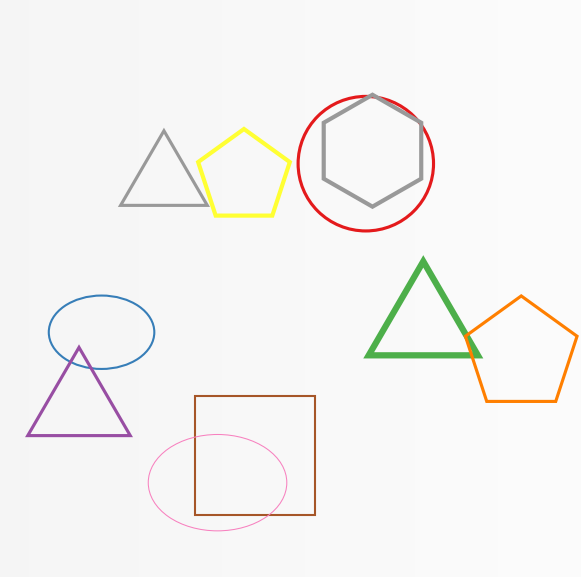[{"shape": "circle", "thickness": 1.5, "radius": 0.58, "center": [0.629, 0.716]}, {"shape": "oval", "thickness": 1, "radius": 0.45, "center": [0.175, 0.424]}, {"shape": "triangle", "thickness": 3, "radius": 0.54, "center": [0.728, 0.438]}, {"shape": "triangle", "thickness": 1.5, "radius": 0.51, "center": [0.136, 0.296]}, {"shape": "pentagon", "thickness": 1.5, "radius": 0.5, "center": [0.897, 0.386]}, {"shape": "pentagon", "thickness": 2, "radius": 0.41, "center": [0.42, 0.693]}, {"shape": "square", "thickness": 1, "radius": 0.52, "center": [0.438, 0.21]}, {"shape": "oval", "thickness": 0.5, "radius": 0.6, "center": [0.374, 0.163]}, {"shape": "hexagon", "thickness": 2, "radius": 0.48, "center": [0.641, 0.738]}, {"shape": "triangle", "thickness": 1.5, "radius": 0.43, "center": [0.282, 0.687]}]